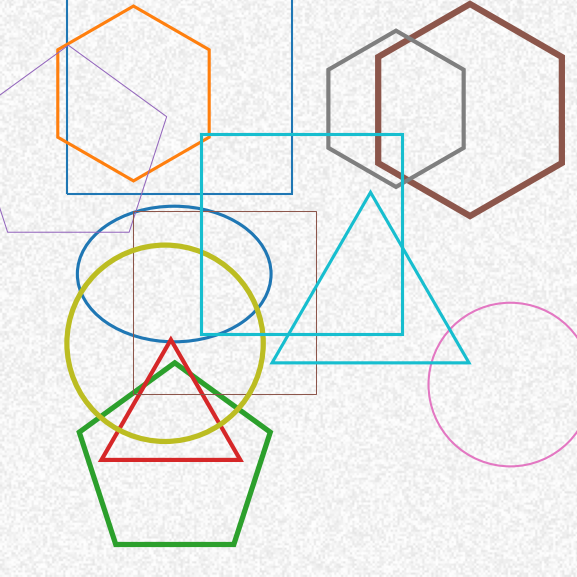[{"shape": "square", "thickness": 1, "radius": 0.97, "center": [0.311, 0.858]}, {"shape": "oval", "thickness": 1.5, "radius": 0.84, "center": [0.302, 0.525]}, {"shape": "hexagon", "thickness": 1.5, "radius": 0.76, "center": [0.231, 0.837]}, {"shape": "pentagon", "thickness": 2.5, "radius": 0.87, "center": [0.303, 0.197]}, {"shape": "triangle", "thickness": 2, "radius": 0.69, "center": [0.296, 0.272]}, {"shape": "pentagon", "thickness": 0.5, "radius": 0.89, "center": [0.118, 0.742]}, {"shape": "hexagon", "thickness": 3, "radius": 0.92, "center": [0.814, 0.809]}, {"shape": "square", "thickness": 0.5, "radius": 0.79, "center": [0.389, 0.475]}, {"shape": "circle", "thickness": 1, "radius": 0.71, "center": [0.884, 0.333]}, {"shape": "hexagon", "thickness": 2, "radius": 0.68, "center": [0.686, 0.811]}, {"shape": "circle", "thickness": 2.5, "radius": 0.85, "center": [0.286, 0.405]}, {"shape": "square", "thickness": 1.5, "radius": 0.87, "center": [0.522, 0.594]}, {"shape": "triangle", "thickness": 1.5, "radius": 0.98, "center": [0.642, 0.469]}]